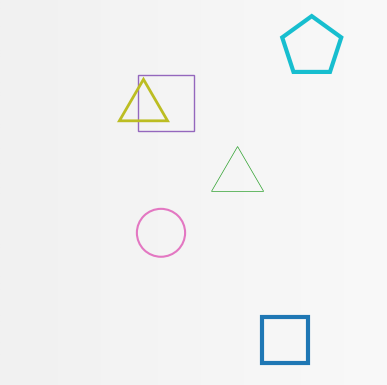[{"shape": "square", "thickness": 3, "radius": 0.3, "center": [0.736, 0.116]}, {"shape": "triangle", "thickness": 0.5, "radius": 0.39, "center": [0.613, 0.542]}, {"shape": "square", "thickness": 1, "radius": 0.36, "center": [0.429, 0.731]}, {"shape": "circle", "thickness": 1.5, "radius": 0.31, "center": [0.415, 0.395]}, {"shape": "triangle", "thickness": 2, "radius": 0.36, "center": [0.37, 0.722]}, {"shape": "pentagon", "thickness": 3, "radius": 0.4, "center": [0.804, 0.878]}]